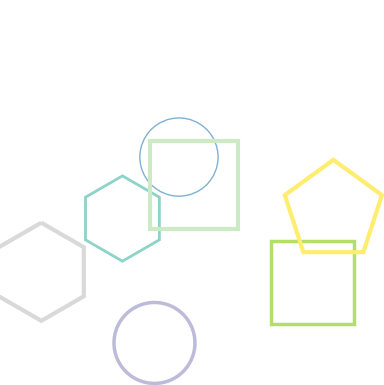[{"shape": "hexagon", "thickness": 2, "radius": 0.55, "center": [0.318, 0.432]}, {"shape": "circle", "thickness": 2.5, "radius": 0.53, "center": [0.401, 0.109]}, {"shape": "circle", "thickness": 1, "radius": 0.51, "center": [0.465, 0.592]}, {"shape": "square", "thickness": 2.5, "radius": 0.54, "center": [0.813, 0.265]}, {"shape": "hexagon", "thickness": 3, "radius": 0.64, "center": [0.107, 0.294]}, {"shape": "square", "thickness": 3, "radius": 0.57, "center": [0.504, 0.519]}, {"shape": "pentagon", "thickness": 3, "radius": 0.66, "center": [0.866, 0.452]}]